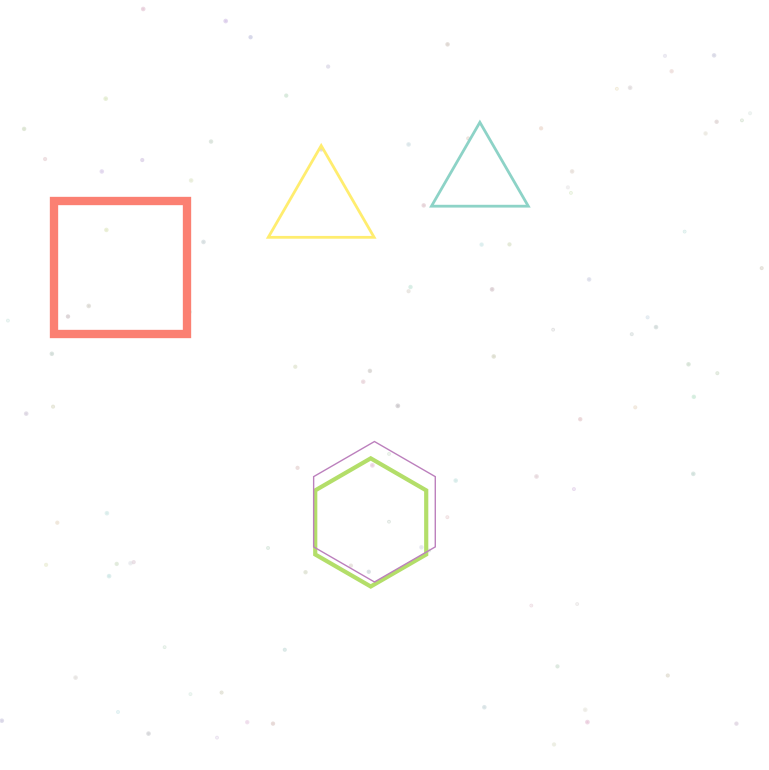[{"shape": "triangle", "thickness": 1, "radius": 0.36, "center": [0.623, 0.769]}, {"shape": "square", "thickness": 3, "radius": 0.43, "center": [0.157, 0.653]}, {"shape": "hexagon", "thickness": 1.5, "radius": 0.42, "center": [0.481, 0.322]}, {"shape": "hexagon", "thickness": 0.5, "radius": 0.46, "center": [0.486, 0.335]}, {"shape": "triangle", "thickness": 1, "radius": 0.4, "center": [0.417, 0.731]}]